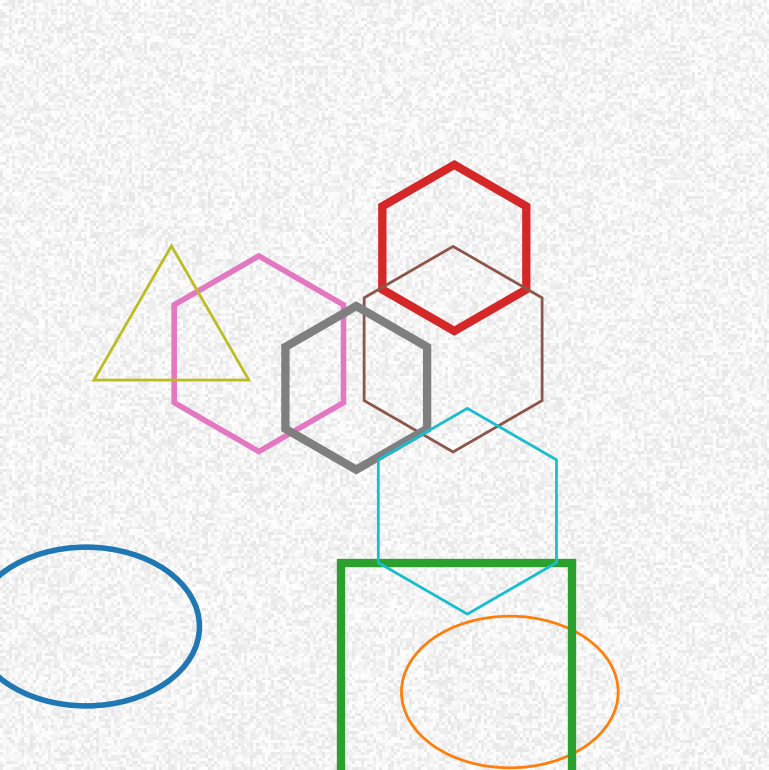[{"shape": "oval", "thickness": 2, "radius": 0.74, "center": [0.112, 0.186]}, {"shape": "oval", "thickness": 1, "radius": 0.7, "center": [0.662, 0.101]}, {"shape": "square", "thickness": 3, "radius": 0.75, "center": [0.593, 0.119]}, {"shape": "hexagon", "thickness": 3, "radius": 0.54, "center": [0.59, 0.678]}, {"shape": "hexagon", "thickness": 1, "radius": 0.67, "center": [0.588, 0.547]}, {"shape": "hexagon", "thickness": 2, "radius": 0.63, "center": [0.336, 0.541]}, {"shape": "hexagon", "thickness": 3, "radius": 0.53, "center": [0.463, 0.496]}, {"shape": "triangle", "thickness": 1, "radius": 0.58, "center": [0.223, 0.565]}, {"shape": "hexagon", "thickness": 1, "radius": 0.67, "center": [0.607, 0.336]}]